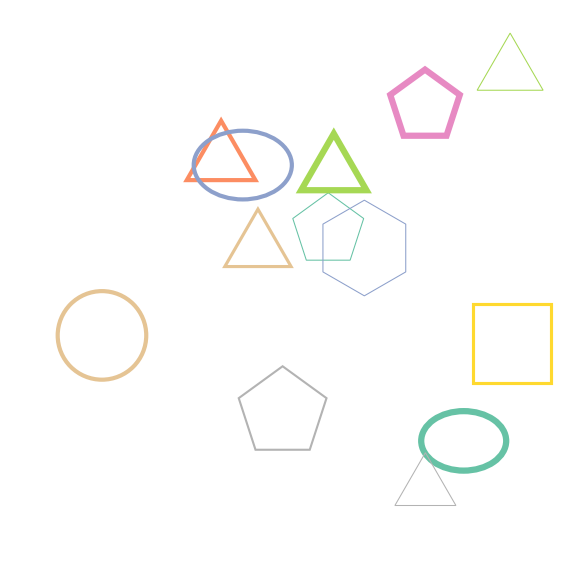[{"shape": "pentagon", "thickness": 0.5, "radius": 0.32, "center": [0.568, 0.601]}, {"shape": "oval", "thickness": 3, "radius": 0.37, "center": [0.803, 0.236]}, {"shape": "triangle", "thickness": 2, "radius": 0.34, "center": [0.383, 0.722]}, {"shape": "hexagon", "thickness": 0.5, "radius": 0.41, "center": [0.631, 0.57]}, {"shape": "oval", "thickness": 2, "radius": 0.42, "center": [0.42, 0.713]}, {"shape": "pentagon", "thickness": 3, "radius": 0.32, "center": [0.736, 0.815]}, {"shape": "triangle", "thickness": 3, "radius": 0.33, "center": [0.578, 0.702]}, {"shape": "triangle", "thickness": 0.5, "radius": 0.33, "center": [0.883, 0.876]}, {"shape": "square", "thickness": 1.5, "radius": 0.34, "center": [0.887, 0.404]}, {"shape": "circle", "thickness": 2, "radius": 0.38, "center": [0.177, 0.418]}, {"shape": "triangle", "thickness": 1.5, "radius": 0.33, "center": [0.447, 0.571]}, {"shape": "pentagon", "thickness": 1, "radius": 0.4, "center": [0.489, 0.285]}, {"shape": "triangle", "thickness": 0.5, "radius": 0.31, "center": [0.737, 0.154]}]